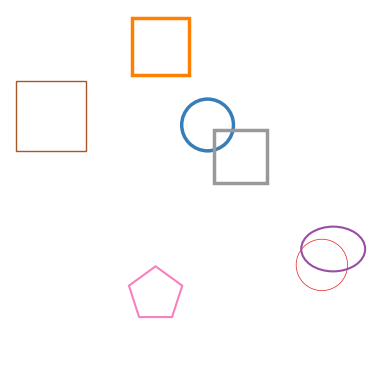[{"shape": "circle", "thickness": 0.5, "radius": 0.33, "center": [0.836, 0.312]}, {"shape": "circle", "thickness": 2.5, "radius": 0.34, "center": [0.539, 0.675]}, {"shape": "oval", "thickness": 1.5, "radius": 0.42, "center": [0.865, 0.353]}, {"shape": "square", "thickness": 2.5, "radius": 0.37, "center": [0.417, 0.879]}, {"shape": "square", "thickness": 1, "radius": 0.45, "center": [0.133, 0.698]}, {"shape": "pentagon", "thickness": 1.5, "radius": 0.36, "center": [0.404, 0.235]}, {"shape": "square", "thickness": 2.5, "radius": 0.34, "center": [0.624, 0.594]}]